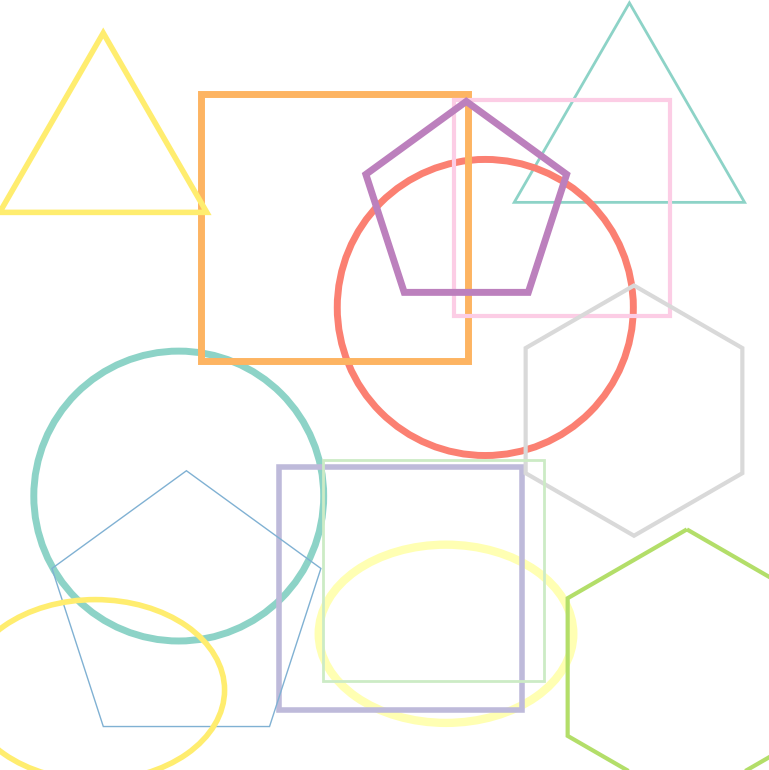[{"shape": "circle", "thickness": 2.5, "radius": 0.94, "center": [0.232, 0.356]}, {"shape": "triangle", "thickness": 1, "radius": 0.86, "center": [0.817, 0.824]}, {"shape": "oval", "thickness": 3, "radius": 0.83, "center": [0.579, 0.177]}, {"shape": "square", "thickness": 2, "radius": 0.79, "center": [0.52, 0.235]}, {"shape": "circle", "thickness": 2.5, "radius": 0.96, "center": [0.63, 0.601]}, {"shape": "pentagon", "thickness": 0.5, "radius": 0.92, "center": [0.242, 0.205]}, {"shape": "square", "thickness": 2.5, "radius": 0.86, "center": [0.434, 0.705]}, {"shape": "hexagon", "thickness": 1.5, "radius": 0.89, "center": [0.892, 0.134]}, {"shape": "square", "thickness": 1.5, "radius": 0.7, "center": [0.73, 0.73]}, {"shape": "hexagon", "thickness": 1.5, "radius": 0.81, "center": [0.823, 0.467]}, {"shape": "pentagon", "thickness": 2.5, "radius": 0.69, "center": [0.606, 0.731]}, {"shape": "square", "thickness": 1, "radius": 0.72, "center": [0.563, 0.259]}, {"shape": "oval", "thickness": 2, "radius": 0.84, "center": [0.124, 0.104]}, {"shape": "triangle", "thickness": 2, "radius": 0.78, "center": [0.134, 0.802]}]